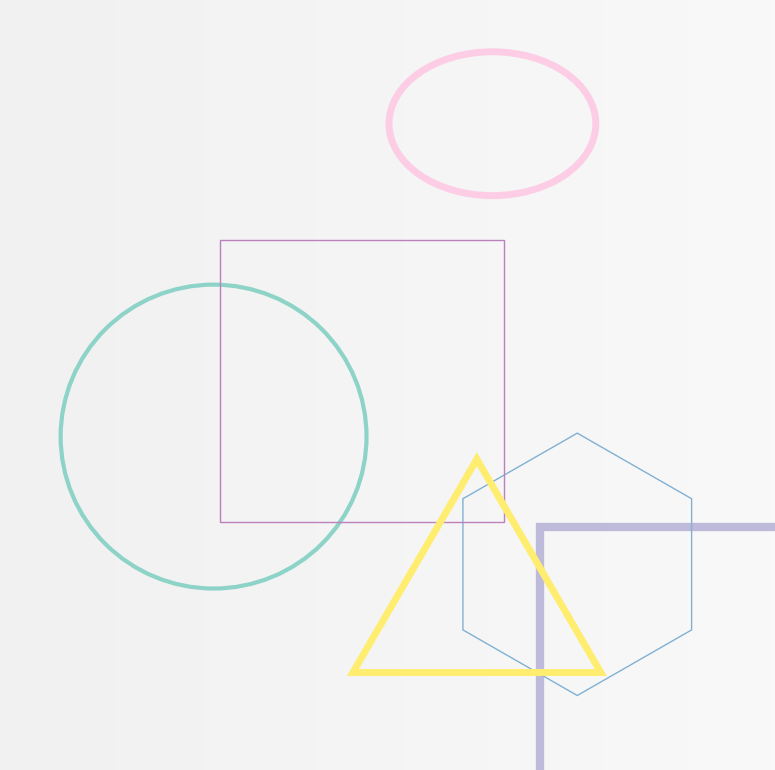[{"shape": "circle", "thickness": 1.5, "radius": 0.99, "center": [0.276, 0.433]}, {"shape": "square", "thickness": 3, "radius": 0.82, "center": [0.861, 0.151]}, {"shape": "hexagon", "thickness": 0.5, "radius": 0.85, "center": [0.745, 0.267]}, {"shape": "oval", "thickness": 2.5, "radius": 0.67, "center": [0.635, 0.839]}, {"shape": "square", "thickness": 0.5, "radius": 0.92, "center": [0.467, 0.505]}, {"shape": "triangle", "thickness": 2.5, "radius": 0.92, "center": [0.615, 0.219]}]